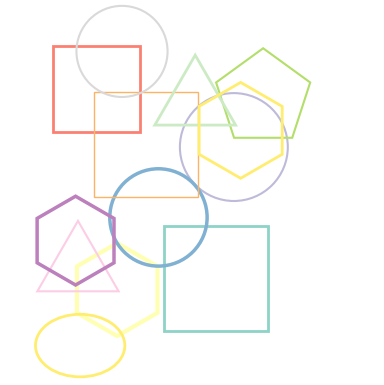[{"shape": "square", "thickness": 2, "radius": 0.68, "center": [0.561, 0.277]}, {"shape": "hexagon", "thickness": 3, "radius": 0.6, "center": [0.304, 0.248]}, {"shape": "circle", "thickness": 1.5, "radius": 0.7, "center": [0.607, 0.618]}, {"shape": "square", "thickness": 2, "radius": 0.56, "center": [0.251, 0.768]}, {"shape": "circle", "thickness": 2.5, "radius": 0.63, "center": [0.412, 0.435]}, {"shape": "square", "thickness": 1, "radius": 0.68, "center": [0.379, 0.624]}, {"shape": "pentagon", "thickness": 1.5, "radius": 0.64, "center": [0.683, 0.746]}, {"shape": "triangle", "thickness": 1.5, "radius": 0.61, "center": [0.203, 0.304]}, {"shape": "circle", "thickness": 1.5, "radius": 0.59, "center": [0.317, 0.866]}, {"shape": "hexagon", "thickness": 2.5, "radius": 0.58, "center": [0.196, 0.375]}, {"shape": "triangle", "thickness": 2, "radius": 0.61, "center": [0.507, 0.736]}, {"shape": "hexagon", "thickness": 2, "radius": 0.62, "center": [0.625, 0.661]}, {"shape": "oval", "thickness": 2, "radius": 0.58, "center": [0.208, 0.102]}]